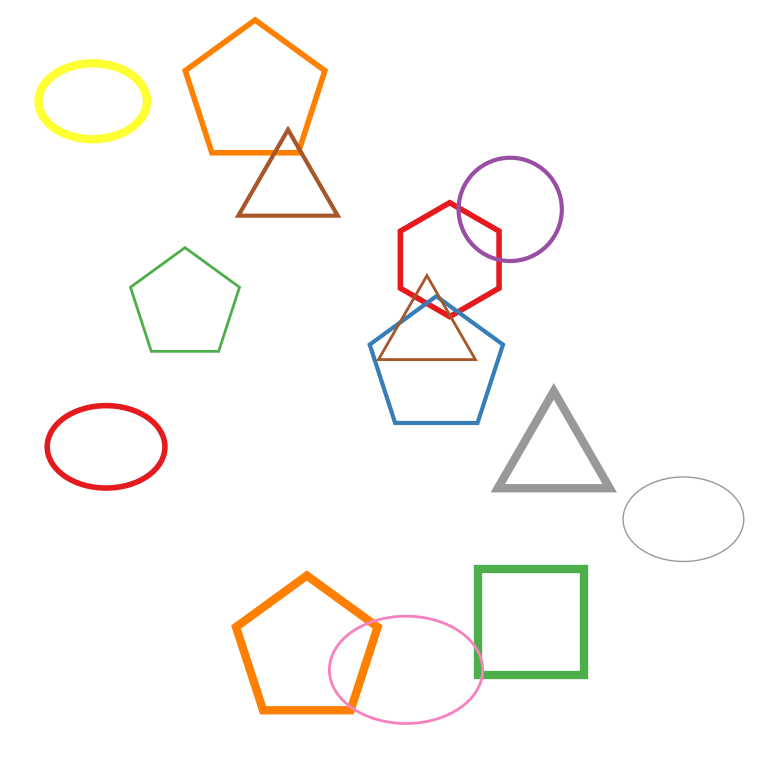[{"shape": "oval", "thickness": 2, "radius": 0.38, "center": [0.138, 0.42]}, {"shape": "hexagon", "thickness": 2, "radius": 0.37, "center": [0.584, 0.663]}, {"shape": "pentagon", "thickness": 1.5, "radius": 0.46, "center": [0.567, 0.524]}, {"shape": "pentagon", "thickness": 1, "radius": 0.37, "center": [0.24, 0.604]}, {"shape": "square", "thickness": 3, "radius": 0.35, "center": [0.689, 0.192]}, {"shape": "circle", "thickness": 1.5, "radius": 0.34, "center": [0.663, 0.728]}, {"shape": "pentagon", "thickness": 3, "radius": 0.48, "center": [0.399, 0.156]}, {"shape": "pentagon", "thickness": 2, "radius": 0.48, "center": [0.331, 0.879]}, {"shape": "oval", "thickness": 3, "radius": 0.35, "center": [0.12, 0.868]}, {"shape": "triangle", "thickness": 1.5, "radius": 0.37, "center": [0.374, 0.757]}, {"shape": "triangle", "thickness": 1, "radius": 0.36, "center": [0.554, 0.569]}, {"shape": "oval", "thickness": 1, "radius": 0.5, "center": [0.527, 0.13]}, {"shape": "triangle", "thickness": 3, "radius": 0.42, "center": [0.719, 0.408]}, {"shape": "oval", "thickness": 0.5, "radius": 0.39, "center": [0.888, 0.326]}]